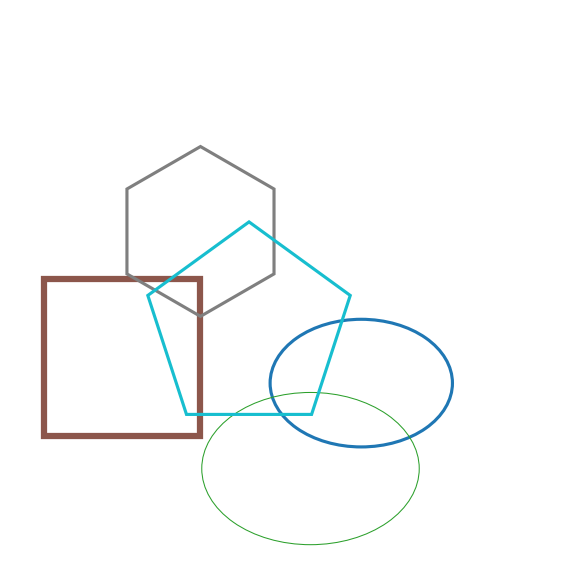[{"shape": "oval", "thickness": 1.5, "radius": 0.79, "center": [0.626, 0.336]}, {"shape": "oval", "thickness": 0.5, "radius": 0.94, "center": [0.538, 0.188]}, {"shape": "square", "thickness": 3, "radius": 0.68, "center": [0.211, 0.38]}, {"shape": "hexagon", "thickness": 1.5, "radius": 0.74, "center": [0.347, 0.598]}, {"shape": "pentagon", "thickness": 1.5, "radius": 0.92, "center": [0.431, 0.431]}]